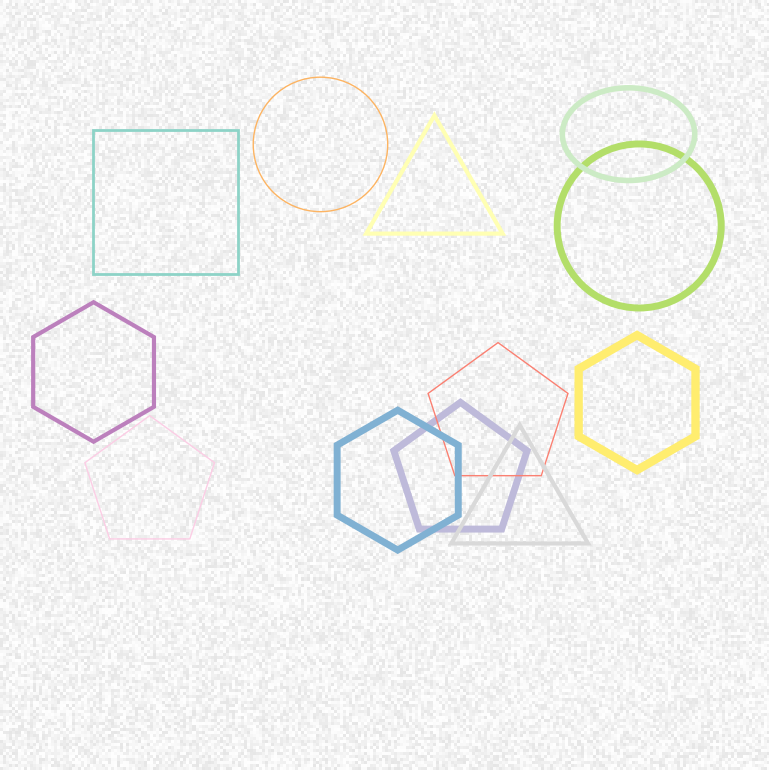[{"shape": "square", "thickness": 1, "radius": 0.47, "center": [0.215, 0.738]}, {"shape": "triangle", "thickness": 1.5, "radius": 0.51, "center": [0.564, 0.748]}, {"shape": "pentagon", "thickness": 2.5, "radius": 0.45, "center": [0.598, 0.386]}, {"shape": "pentagon", "thickness": 0.5, "radius": 0.48, "center": [0.647, 0.46]}, {"shape": "hexagon", "thickness": 2.5, "radius": 0.45, "center": [0.516, 0.376]}, {"shape": "circle", "thickness": 0.5, "radius": 0.44, "center": [0.416, 0.812]}, {"shape": "circle", "thickness": 2.5, "radius": 0.53, "center": [0.83, 0.707]}, {"shape": "pentagon", "thickness": 0.5, "radius": 0.44, "center": [0.194, 0.372]}, {"shape": "triangle", "thickness": 1.5, "radius": 0.51, "center": [0.675, 0.346]}, {"shape": "hexagon", "thickness": 1.5, "radius": 0.45, "center": [0.122, 0.517]}, {"shape": "oval", "thickness": 2, "radius": 0.43, "center": [0.816, 0.826]}, {"shape": "hexagon", "thickness": 3, "radius": 0.44, "center": [0.827, 0.477]}]